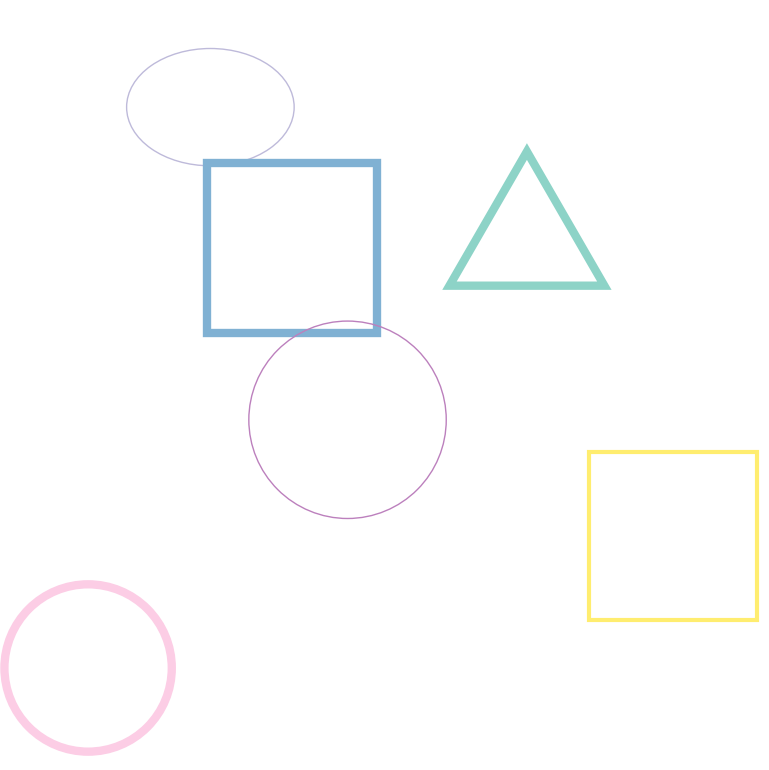[{"shape": "triangle", "thickness": 3, "radius": 0.58, "center": [0.684, 0.687]}, {"shape": "oval", "thickness": 0.5, "radius": 0.54, "center": [0.273, 0.861]}, {"shape": "square", "thickness": 3, "radius": 0.55, "center": [0.379, 0.678]}, {"shape": "circle", "thickness": 3, "radius": 0.54, "center": [0.114, 0.132]}, {"shape": "circle", "thickness": 0.5, "radius": 0.64, "center": [0.451, 0.455]}, {"shape": "square", "thickness": 1.5, "radius": 0.55, "center": [0.874, 0.304]}]